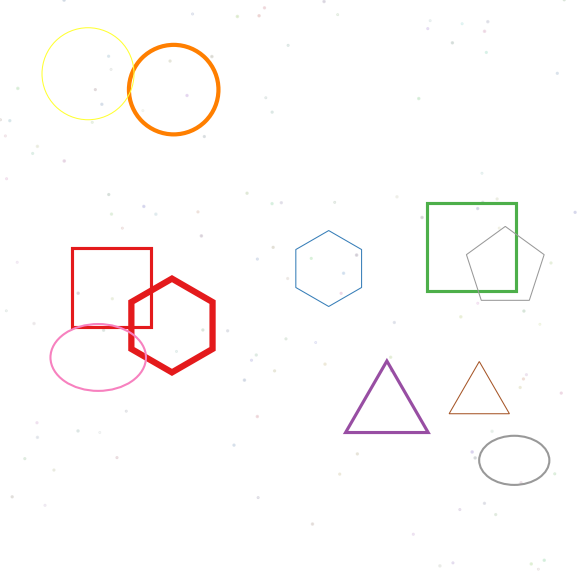[{"shape": "square", "thickness": 1.5, "radius": 0.34, "center": [0.192, 0.501]}, {"shape": "hexagon", "thickness": 3, "radius": 0.41, "center": [0.298, 0.435]}, {"shape": "hexagon", "thickness": 0.5, "radius": 0.33, "center": [0.569, 0.534]}, {"shape": "square", "thickness": 1.5, "radius": 0.38, "center": [0.816, 0.571]}, {"shape": "triangle", "thickness": 1.5, "radius": 0.41, "center": [0.67, 0.291]}, {"shape": "circle", "thickness": 2, "radius": 0.39, "center": [0.301, 0.844]}, {"shape": "circle", "thickness": 0.5, "radius": 0.4, "center": [0.152, 0.871]}, {"shape": "triangle", "thickness": 0.5, "radius": 0.3, "center": [0.83, 0.313]}, {"shape": "oval", "thickness": 1, "radius": 0.41, "center": [0.17, 0.38]}, {"shape": "pentagon", "thickness": 0.5, "radius": 0.35, "center": [0.875, 0.536]}, {"shape": "oval", "thickness": 1, "radius": 0.3, "center": [0.89, 0.202]}]